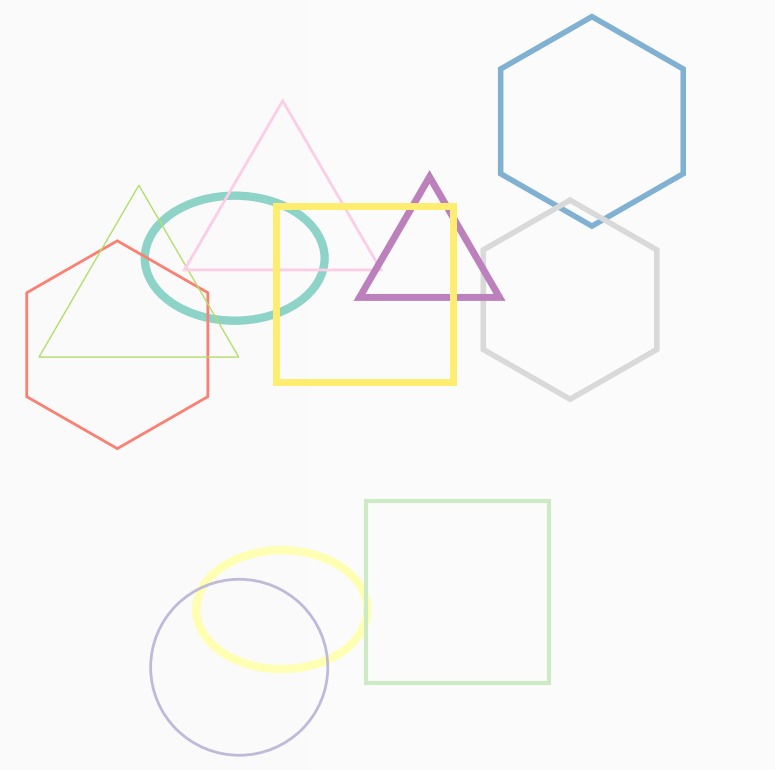[{"shape": "oval", "thickness": 3, "radius": 0.58, "center": [0.303, 0.665]}, {"shape": "oval", "thickness": 3, "radius": 0.55, "center": [0.364, 0.208]}, {"shape": "circle", "thickness": 1, "radius": 0.57, "center": [0.309, 0.133]}, {"shape": "hexagon", "thickness": 1, "radius": 0.67, "center": [0.151, 0.552]}, {"shape": "hexagon", "thickness": 2, "radius": 0.68, "center": [0.764, 0.842]}, {"shape": "triangle", "thickness": 0.5, "radius": 0.74, "center": [0.179, 0.611]}, {"shape": "triangle", "thickness": 1, "radius": 0.73, "center": [0.365, 0.723]}, {"shape": "hexagon", "thickness": 2, "radius": 0.65, "center": [0.736, 0.611]}, {"shape": "triangle", "thickness": 2.5, "radius": 0.52, "center": [0.554, 0.666]}, {"shape": "square", "thickness": 1.5, "radius": 0.59, "center": [0.59, 0.231]}, {"shape": "square", "thickness": 2.5, "radius": 0.57, "center": [0.47, 0.618]}]